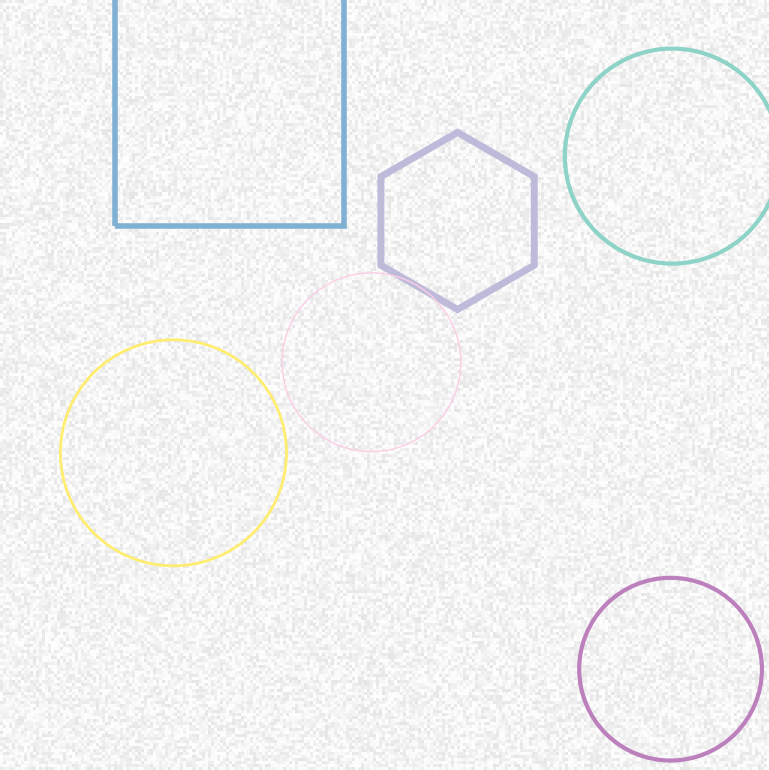[{"shape": "circle", "thickness": 1.5, "radius": 0.7, "center": [0.873, 0.797]}, {"shape": "hexagon", "thickness": 2.5, "radius": 0.58, "center": [0.594, 0.713]}, {"shape": "square", "thickness": 2, "radius": 0.74, "center": [0.298, 0.855]}, {"shape": "circle", "thickness": 0.5, "radius": 0.58, "center": [0.482, 0.53]}, {"shape": "circle", "thickness": 1.5, "radius": 0.59, "center": [0.871, 0.131]}, {"shape": "circle", "thickness": 1, "radius": 0.73, "center": [0.225, 0.412]}]